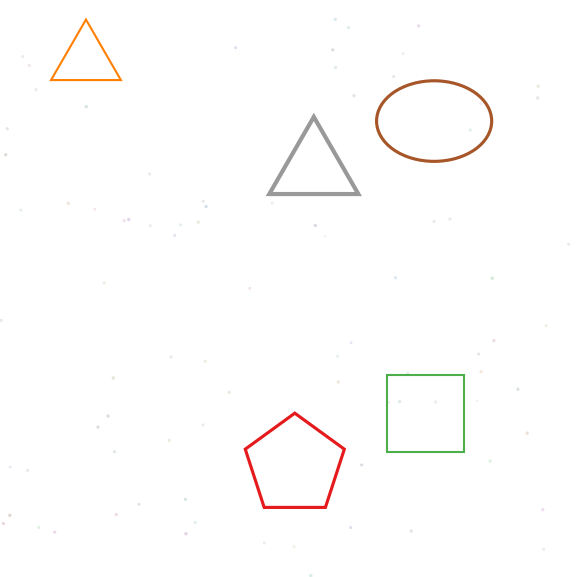[{"shape": "pentagon", "thickness": 1.5, "radius": 0.45, "center": [0.51, 0.193]}, {"shape": "square", "thickness": 1, "radius": 0.33, "center": [0.737, 0.284]}, {"shape": "triangle", "thickness": 1, "radius": 0.35, "center": [0.149, 0.895]}, {"shape": "oval", "thickness": 1.5, "radius": 0.5, "center": [0.752, 0.789]}, {"shape": "triangle", "thickness": 2, "radius": 0.45, "center": [0.543, 0.708]}]